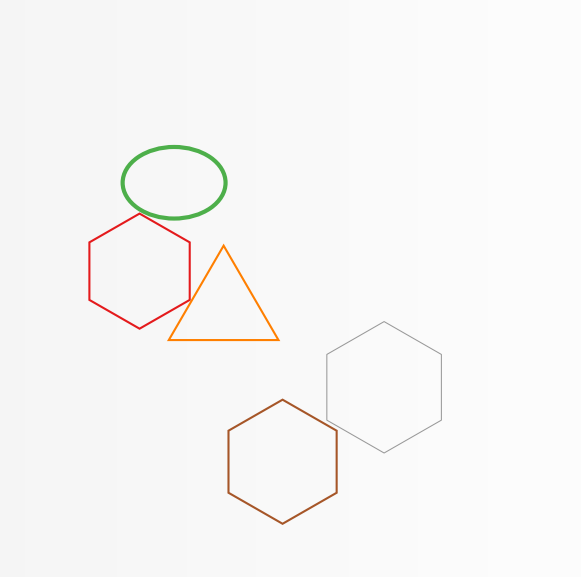[{"shape": "hexagon", "thickness": 1, "radius": 0.5, "center": [0.24, 0.53]}, {"shape": "oval", "thickness": 2, "radius": 0.44, "center": [0.3, 0.683]}, {"shape": "triangle", "thickness": 1, "radius": 0.54, "center": [0.385, 0.465]}, {"shape": "hexagon", "thickness": 1, "radius": 0.54, "center": [0.486, 0.2]}, {"shape": "hexagon", "thickness": 0.5, "radius": 0.57, "center": [0.661, 0.328]}]